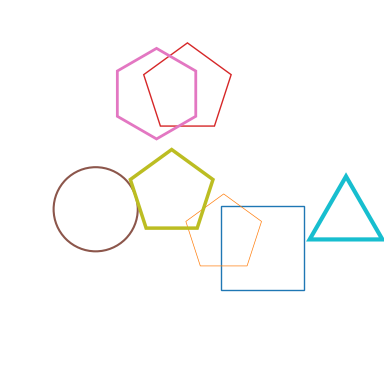[{"shape": "square", "thickness": 1, "radius": 0.54, "center": [0.682, 0.356]}, {"shape": "pentagon", "thickness": 0.5, "radius": 0.52, "center": [0.581, 0.393]}, {"shape": "pentagon", "thickness": 1, "radius": 0.6, "center": [0.487, 0.769]}, {"shape": "circle", "thickness": 1.5, "radius": 0.55, "center": [0.249, 0.456]}, {"shape": "hexagon", "thickness": 2, "radius": 0.59, "center": [0.407, 0.757]}, {"shape": "pentagon", "thickness": 2.5, "radius": 0.56, "center": [0.446, 0.499]}, {"shape": "triangle", "thickness": 3, "radius": 0.55, "center": [0.899, 0.433]}]